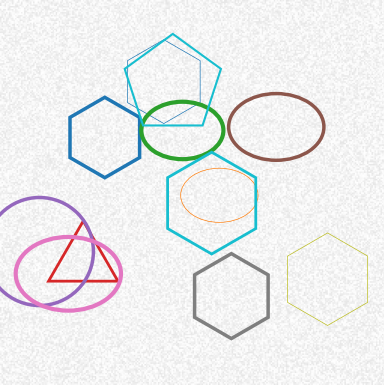[{"shape": "hexagon", "thickness": 2.5, "radius": 0.52, "center": [0.272, 0.643]}, {"shape": "hexagon", "thickness": 0.5, "radius": 0.54, "center": [0.426, 0.788]}, {"shape": "oval", "thickness": 0.5, "radius": 0.5, "center": [0.57, 0.493]}, {"shape": "oval", "thickness": 3, "radius": 0.53, "center": [0.474, 0.661]}, {"shape": "triangle", "thickness": 2, "radius": 0.52, "center": [0.216, 0.322]}, {"shape": "circle", "thickness": 2.5, "radius": 0.7, "center": [0.102, 0.347]}, {"shape": "oval", "thickness": 2.5, "radius": 0.62, "center": [0.718, 0.67]}, {"shape": "oval", "thickness": 3, "radius": 0.68, "center": [0.177, 0.289]}, {"shape": "hexagon", "thickness": 2.5, "radius": 0.55, "center": [0.601, 0.231]}, {"shape": "hexagon", "thickness": 0.5, "radius": 0.6, "center": [0.851, 0.275]}, {"shape": "hexagon", "thickness": 2, "radius": 0.66, "center": [0.55, 0.472]}, {"shape": "pentagon", "thickness": 1.5, "radius": 0.66, "center": [0.449, 0.78]}]